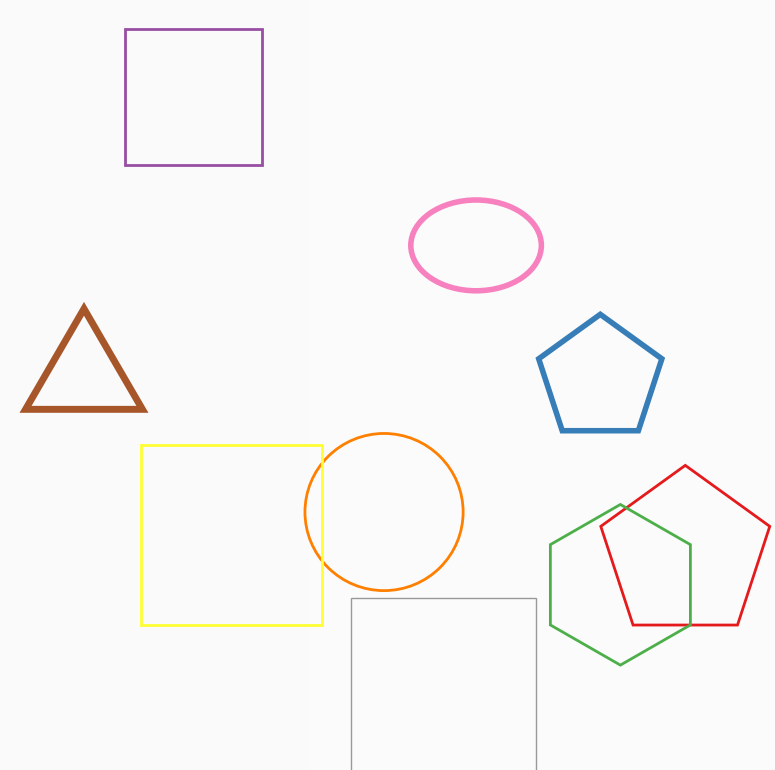[{"shape": "pentagon", "thickness": 1, "radius": 0.57, "center": [0.884, 0.281]}, {"shape": "pentagon", "thickness": 2, "radius": 0.42, "center": [0.775, 0.508]}, {"shape": "hexagon", "thickness": 1, "radius": 0.52, "center": [0.8, 0.241]}, {"shape": "square", "thickness": 1, "radius": 0.44, "center": [0.25, 0.874]}, {"shape": "circle", "thickness": 1, "radius": 0.51, "center": [0.496, 0.335]}, {"shape": "square", "thickness": 1, "radius": 0.59, "center": [0.299, 0.305]}, {"shape": "triangle", "thickness": 2.5, "radius": 0.44, "center": [0.108, 0.512]}, {"shape": "oval", "thickness": 2, "radius": 0.42, "center": [0.614, 0.681]}, {"shape": "square", "thickness": 0.5, "radius": 0.6, "center": [0.572, 0.104]}]